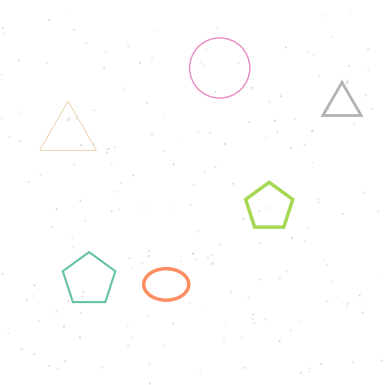[{"shape": "pentagon", "thickness": 1.5, "radius": 0.36, "center": [0.231, 0.273]}, {"shape": "oval", "thickness": 2.5, "radius": 0.29, "center": [0.432, 0.261]}, {"shape": "circle", "thickness": 1, "radius": 0.39, "center": [0.571, 0.823]}, {"shape": "pentagon", "thickness": 2.5, "radius": 0.32, "center": [0.699, 0.462]}, {"shape": "triangle", "thickness": 0.5, "radius": 0.43, "center": [0.177, 0.652]}, {"shape": "triangle", "thickness": 2, "radius": 0.29, "center": [0.888, 0.729]}]